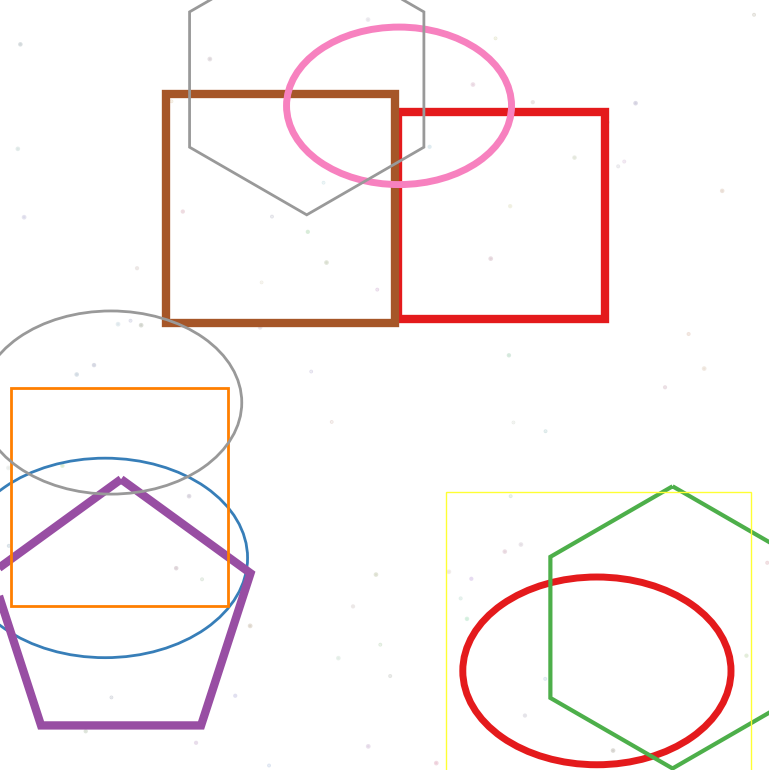[{"shape": "oval", "thickness": 2.5, "radius": 0.87, "center": [0.775, 0.129]}, {"shape": "square", "thickness": 3, "radius": 0.67, "center": [0.651, 0.72]}, {"shape": "oval", "thickness": 1, "radius": 0.93, "center": [0.136, 0.275]}, {"shape": "hexagon", "thickness": 1.5, "radius": 0.92, "center": [0.873, 0.185]}, {"shape": "pentagon", "thickness": 3, "radius": 0.88, "center": [0.157, 0.201]}, {"shape": "square", "thickness": 1, "radius": 0.71, "center": [0.155, 0.355]}, {"shape": "square", "thickness": 0.5, "radius": 0.99, "center": [0.777, 0.162]}, {"shape": "square", "thickness": 3, "radius": 0.74, "center": [0.364, 0.73]}, {"shape": "oval", "thickness": 2.5, "radius": 0.73, "center": [0.518, 0.863]}, {"shape": "hexagon", "thickness": 1, "radius": 0.88, "center": [0.398, 0.897]}, {"shape": "oval", "thickness": 1, "radius": 0.85, "center": [0.144, 0.477]}]